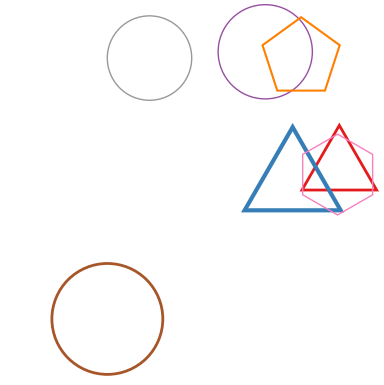[{"shape": "triangle", "thickness": 2, "radius": 0.56, "center": [0.881, 0.562]}, {"shape": "triangle", "thickness": 3, "radius": 0.72, "center": [0.76, 0.526]}, {"shape": "circle", "thickness": 1, "radius": 0.61, "center": [0.689, 0.865]}, {"shape": "pentagon", "thickness": 1.5, "radius": 0.53, "center": [0.782, 0.85]}, {"shape": "circle", "thickness": 2, "radius": 0.72, "center": [0.279, 0.172]}, {"shape": "hexagon", "thickness": 1, "radius": 0.52, "center": [0.877, 0.547]}, {"shape": "circle", "thickness": 1, "radius": 0.55, "center": [0.388, 0.849]}]